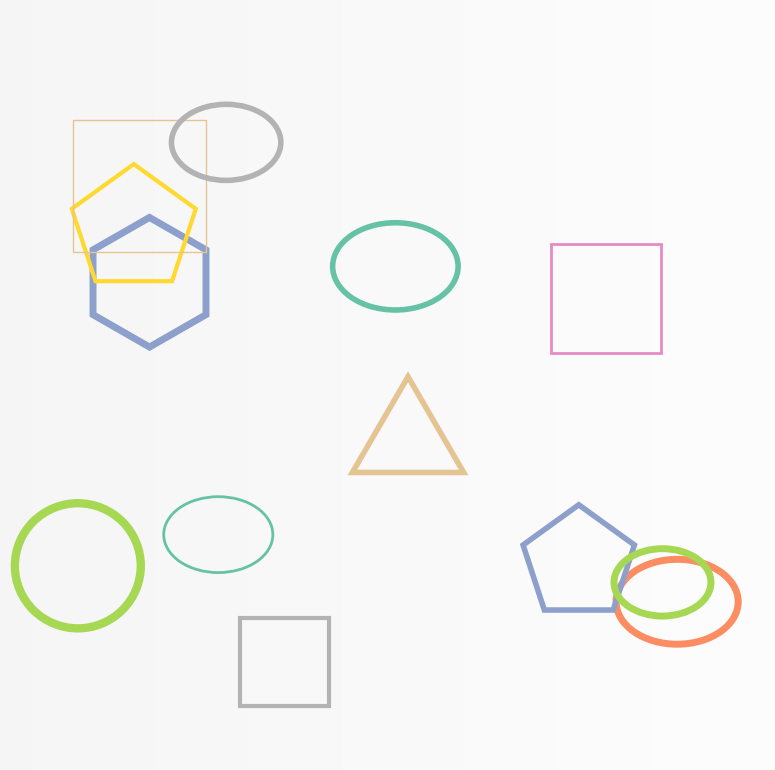[{"shape": "oval", "thickness": 1, "radius": 0.35, "center": [0.282, 0.306]}, {"shape": "oval", "thickness": 2, "radius": 0.4, "center": [0.51, 0.654]}, {"shape": "oval", "thickness": 2.5, "radius": 0.39, "center": [0.874, 0.218]}, {"shape": "hexagon", "thickness": 2.5, "radius": 0.42, "center": [0.193, 0.633]}, {"shape": "pentagon", "thickness": 2, "radius": 0.38, "center": [0.747, 0.269]}, {"shape": "square", "thickness": 1, "radius": 0.36, "center": [0.781, 0.612]}, {"shape": "circle", "thickness": 3, "radius": 0.41, "center": [0.1, 0.265]}, {"shape": "oval", "thickness": 2.5, "radius": 0.31, "center": [0.855, 0.244]}, {"shape": "pentagon", "thickness": 1.5, "radius": 0.42, "center": [0.173, 0.703]}, {"shape": "square", "thickness": 0.5, "radius": 0.43, "center": [0.18, 0.758]}, {"shape": "triangle", "thickness": 2, "radius": 0.41, "center": [0.526, 0.428]}, {"shape": "oval", "thickness": 2, "radius": 0.35, "center": [0.292, 0.815]}, {"shape": "square", "thickness": 1.5, "radius": 0.29, "center": [0.367, 0.14]}]